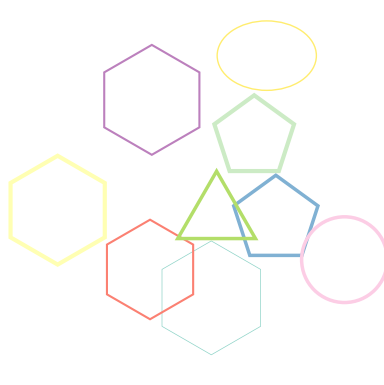[{"shape": "hexagon", "thickness": 0.5, "radius": 0.74, "center": [0.549, 0.226]}, {"shape": "hexagon", "thickness": 3, "radius": 0.71, "center": [0.15, 0.454]}, {"shape": "hexagon", "thickness": 1.5, "radius": 0.65, "center": [0.39, 0.3]}, {"shape": "pentagon", "thickness": 2.5, "radius": 0.58, "center": [0.716, 0.43]}, {"shape": "triangle", "thickness": 2.5, "radius": 0.58, "center": [0.563, 0.439]}, {"shape": "circle", "thickness": 2.5, "radius": 0.56, "center": [0.895, 0.326]}, {"shape": "hexagon", "thickness": 1.5, "radius": 0.71, "center": [0.394, 0.741]}, {"shape": "pentagon", "thickness": 3, "radius": 0.54, "center": [0.66, 0.644]}, {"shape": "oval", "thickness": 1, "radius": 0.64, "center": [0.693, 0.856]}]